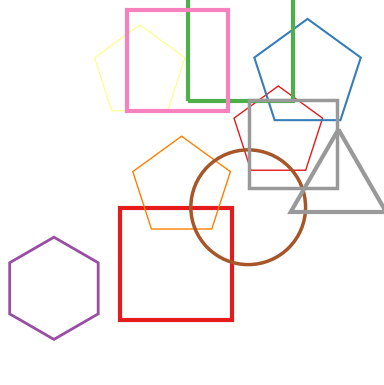[{"shape": "square", "thickness": 3, "radius": 0.73, "center": [0.458, 0.314]}, {"shape": "pentagon", "thickness": 1, "radius": 0.6, "center": [0.723, 0.656]}, {"shape": "pentagon", "thickness": 1.5, "radius": 0.73, "center": [0.799, 0.806]}, {"shape": "square", "thickness": 3, "radius": 0.69, "center": [0.625, 0.875]}, {"shape": "hexagon", "thickness": 2, "radius": 0.66, "center": [0.14, 0.251]}, {"shape": "pentagon", "thickness": 1, "radius": 0.67, "center": [0.472, 0.513]}, {"shape": "pentagon", "thickness": 0.5, "radius": 0.62, "center": [0.363, 0.812]}, {"shape": "circle", "thickness": 2.5, "radius": 0.75, "center": [0.645, 0.462]}, {"shape": "square", "thickness": 3, "radius": 0.65, "center": [0.462, 0.842]}, {"shape": "triangle", "thickness": 3, "radius": 0.71, "center": [0.879, 0.521]}, {"shape": "square", "thickness": 2.5, "radius": 0.57, "center": [0.761, 0.625]}]